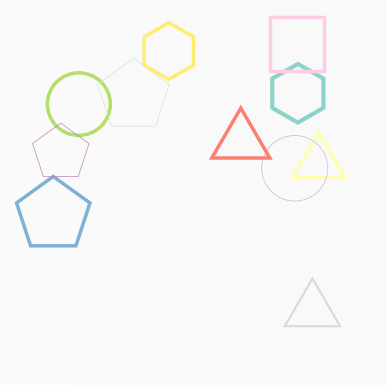[{"shape": "hexagon", "thickness": 3, "radius": 0.38, "center": [0.769, 0.758]}, {"shape": "triangle", "thickness": 2.5, "radius": 0.39, "center": [0.823, 0.578]}, {"shape": "circle", "thickness": 0.5, "radius": 0.43, "center": [0.761, 0.563]}, {"shape": "triangle", "thickness": 2.5, "radius": 0.43, "center": [0.621, 0.633]}, {"shape": "pentagon", "thickness": 2.5, "radius": 0.5, "center": [0.137, 0.442]}, {"shape": "circle", "thickness": 2.5, "radius": 0.41, "center": [0.203, 0.73]}, {"shape": "square", "thickness": 2.5, "radius": 0.35, "center": [0.766, 0.885]}, {"shape": "triangle", "thickness": 1.5, "radius": 0.41, "center": [0.806, 0.194]}, {"shape": "pentagon", "thickness": 0.5, "radius": 0.38, "center": [0.157, 0.603]}, {"shape": "pentagon", "thickness": 0.5, "radius": 0.49, "center": [0.345, 0.751]}, {"shape": "hexagon", "thickness": 2.5, "radius": 0.37, "center": [0.436, 0.867]}]